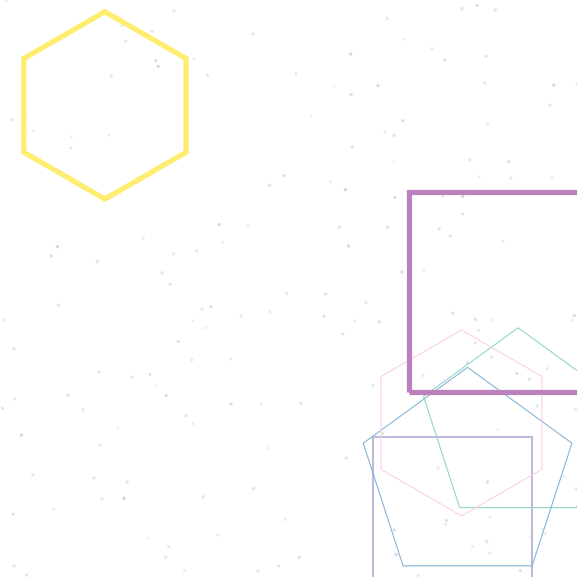[{"shape": "pentagon", "thickness": 0.5, "radius": 0.86, "center": [0.897, 0.259]}, {"shape": "square", "thickness": 1, "radius": 0.69, "center": [0.784, 0.106]}, {"shape": "pentagon", "thickness": 0.5, "radius": 0.95, "center": [0.81, 0.173]}, {"shape": "hexagon", "thickness": 0.5, "radius": 0.8, "center": [0.799, 0.267]}, {"shape": "square", "thickness": 2.5, "radius": 0.86, "center": [0.88, 0.493]}, {"shape": "hexagon", "thickness": 2.5, "radius": 0.81, "center": [0.182, 0.817]}]